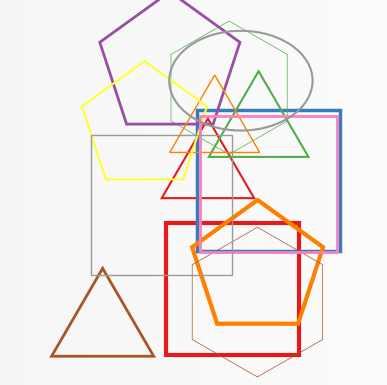[{"shape": "triangle", "thickness": 1.5, "radius": 0.69, "center": [0.537, 0.554]}, {"shape": "square", "thickness": 3, "radius": 0.86, "center": [0.599, 0.249]}, {"shape": "square", "thickness": 2.5, "radius": 0.92, "center": [0.694, 0.531]}, {"shape": "hexagon", "thickness": 0.5, "radius": 0.87, "center": [0.591, 0.772]}, {"shape": "triangle", "thickness": 1.5, "radius": 0.74, "center": [0.667, 0.667]}, {"shape": "pentagon", "thickness": 2, "radius": 0.95, "center": [0.438, 0.831]}, {"shape": "pentagon", "thickness": 3, "radius": 0.89, "center": [0.665, 0.303]}, {"shape": "triangle", "thickness": 1, "radius": 0.67, "center": [0.554, 0.671]}, {"shape": "pentagon", "thickness": 1.5, "radius": 0.85, "center": [0.373, 0.671]}, {"shape": "triangle", "thickness": 2, "radius": 0.76, "center": [0.265, 0.151]}, {"shape": "hexagon", "thickness": 0.5, "radius": 0.97, "center": [0.664, 0.215]}, {"shape": "square", "thickness": 2, "radius": 0.88, "center": [0.692, 0.521]}, {"shape": "square", "thickness": 1, "radius": 0.91, "center": [0.416, 0.466]}, {"shape": "oval", "thickness": 1.5, "radius": 0.93, "center": [0.622, 0.79]}]